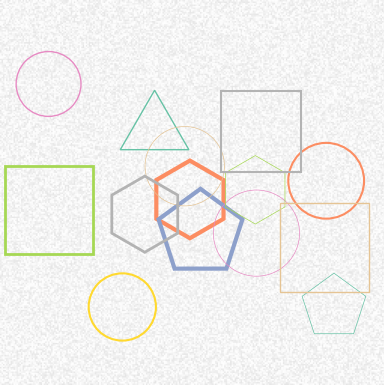[{"shape": "triangle", "thickness": 1, "radius": 0.51, "center": [0.402, 0.663]}, {"shape": "pentagon", "thickness": 0.5, "radius": 0.43, "center": [0.867, 0.204]}, {"shape": "circle", "thickness": 1.5, "radius": 0.49, "center": [0.847, 0.53]}, {"shape": "hexagon", "thickness": 3, "radius": 0.5, "center": [0.493, 0.482]}, {"shape": "pentagon", "thickness": 3, "radius": 0.57, "center": [0.521, 0.395]}, {"shape": "circle", "thickness": 0.5, "radius": 0.56, "center": [0.666, 0.395]}, {"shape": "circle", "thickness": 1, "radius": 0.42, "center": [0.126, 0.782]}, {"shape": "hexagon", "thickness": 0.5, "radius": 0.44, "center": [0.663, 0.507]}, {"shape": "square", "thickness": 2, "radius": 0.57, "center": [0.128, 0.455]}, {"shape": "circle", "thickness": 1.5, "radius": 0.44, "center": [0.318, 0.203]}, {"shape": "square", "thickness": 1, "radius": 0.58, "center": [0.842, 0.357]}, {"shape": "circle", "thickness": 0.5, "radius": 0.52, "center": [0.48, 0.568]}, {"shape": "square", "thickness": 1.5, "radius": 0.52, "center": [0.678, 0.658]}, {"shape": "hexagon", "thickness": 2, "radius": 0.49, "center": [0.376, 0.444]}]